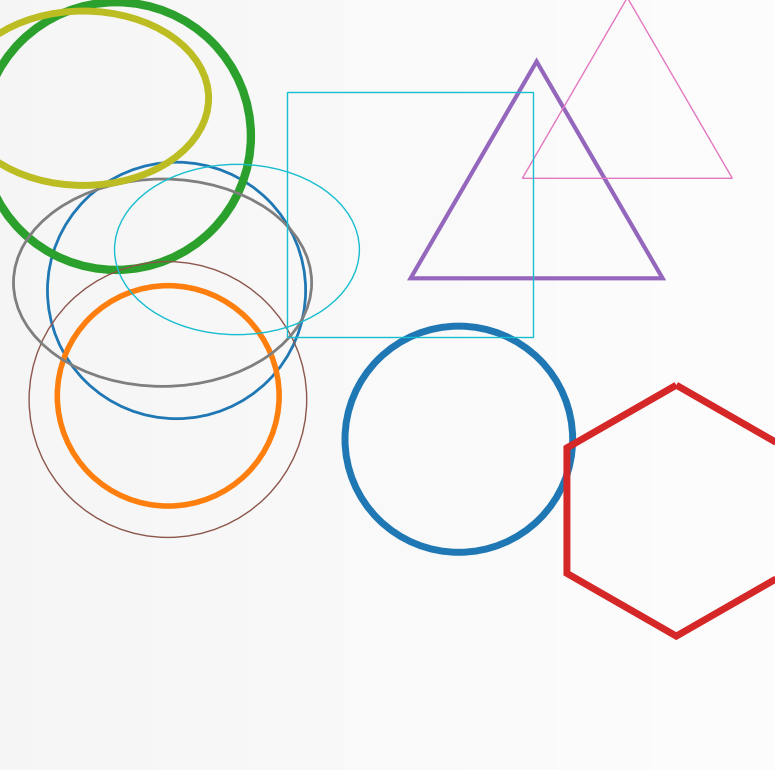[{"shape": "circle", "thickness": 1, "radius": 0.83, "center": [0.228, 0.623]}, {"shape": "circle", "thickness": 2.5, "radius": 0.73, "center": [0.592, 0.43]}, {"shape": "circle", "thickness": 2, "radius": 0.72, "center": [0.217, 0.486]}, {"shape": "circle", "thickness": 3, "radius": 0.87, "center": [0.15, 0.823]}, {"shape": "hexagon", "thickness": 2.5, "radius": 0.81, "center": [0.873, 0.337]}, {"shape": "triangle", "thickness": 1.5, "radius": 0.94, "center": [0.692, 0.732]}, {"shape": "circle", "thickness": 0.5, "radius": 0.9, "center": [0.217, 0.481]}, {"shape": "triangle", "thickness": 0.5, "radius": 0.78, "center": [0.809, 0.847]}, {"shape": "oval", "thickness": 1, "radius": 0.96, "center": [0.21, 0.633]}, {"shape": "oval", "thickness": 2.5, "radius": 0.81, "center": [0.107, 0.872]}, {"shape": "oval", "thickness": 0.5, "radius": 0.79, "center": [0.306, 0.676]}, {"shape": "square", "thickness": 0.5, "radius": 0.79, "center": [0.529, 0.722]}]